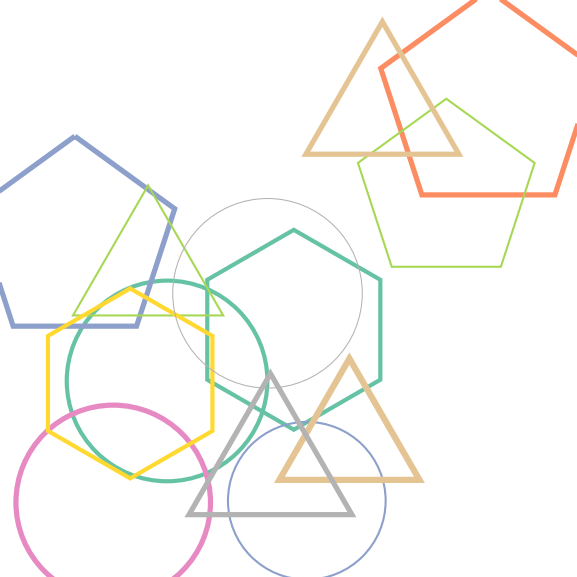[{"shape": "hexagon", "thickness": 2, "radius": 0.87, "center": [0.509, 0.428]}, {"shape": "circle", "thickness": 2, "radius": 0.87, "center": [0.289, 0.339]}, {"shape": "pentagon", "thickness": 2.5, "radius": 0.98, "center": [0.846, 0.82]}, {"shape": "pentagon", "thickness": 2.5, "radius": 0.91, "center": [0.13, 0.581]}, {"shape": "circle", "thickness": 1, "radius": 0.68, "center": [0.531, 0.132]}, {"shape": "circle", "thickness": 2.5, "radius": 0.84, "center": [0.196, 0.129]}, {"shape": "pentagon", "thickness": 1, "radius": 0.8, "center": [0.773, 0.667]}, {"shape": "triangle", "thickness": 1, "radius": 0.75, "center": [0.256, 0.528]}, {"shape": "hexagon", "thickness": 2, "radius": 0.82, "center": [0.225, 0.335]}, {"shape": "triangle", "thickness": 2.5, "radius": 0.76, "center": [0.662, 0.809]}, {"shape": "triangle", "thickness": 3, "radius": 0.7, "center": [0.605, 0.238]}, {"shape": "circle", "thickness": 0.5, "radius": 0.82, "center": [0.463, 0.491]}, {"shape": "triangle", "thickness": 2.5, "radius": 0.81, "center": [0.468, 0.189]}]